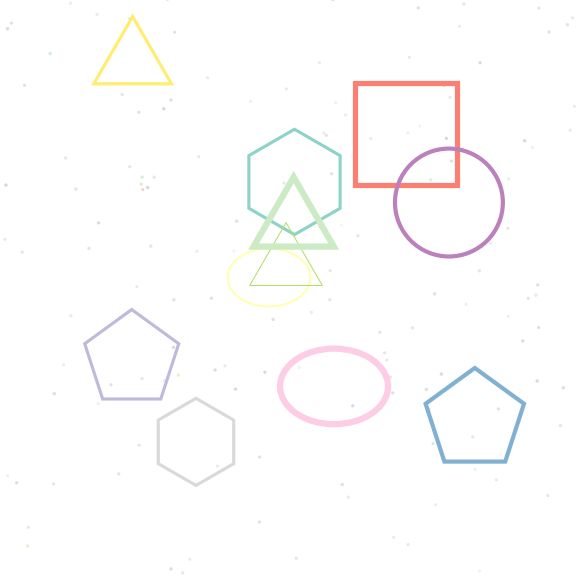[{"shape": "hexagon", "thickness": 1.5, "radius": 0.46, "center": [0.51, 0.684]}, {"shape": "oval", "thickness": 1, "radius": 0.36, "center": [0.466, 0.518]}, {"shape": "pentagon", "thickness": 1.5, "radius": 0.43, "center": [0.228, 0.377]}, {"shape": "square", "thickness": 2.5, "radius": 0.44, "center": [0.704, 0.766]}, {"shape": "pentagon", "thickness": 2, "radius": 0.45, "center": [0.822, 0.272]}, {"shape": "triangle", "thickness": 0.5, "radius": 0.36, "center": [0.495, 0.541]}, {"shape": "oval", "thickness": 3, "radius": 0.47, "center": [0.578, 0.33]}, {"shape": "hexagon", "thickness": 1.5, "radius": 0.38, "center": [0.339, 0.234]}, {"shape": "circle", "thickness": 2, "radius": 0.47, "center": [0.777, 0.648]}, {"shape": "triangle", "thickness": 3, "radius": 0.4, "center": [0.509, 0.612]}, {"shape": "triangle", "thickness": 1.5, "radius": 0.39, "center": [0.23, 0.893]}]